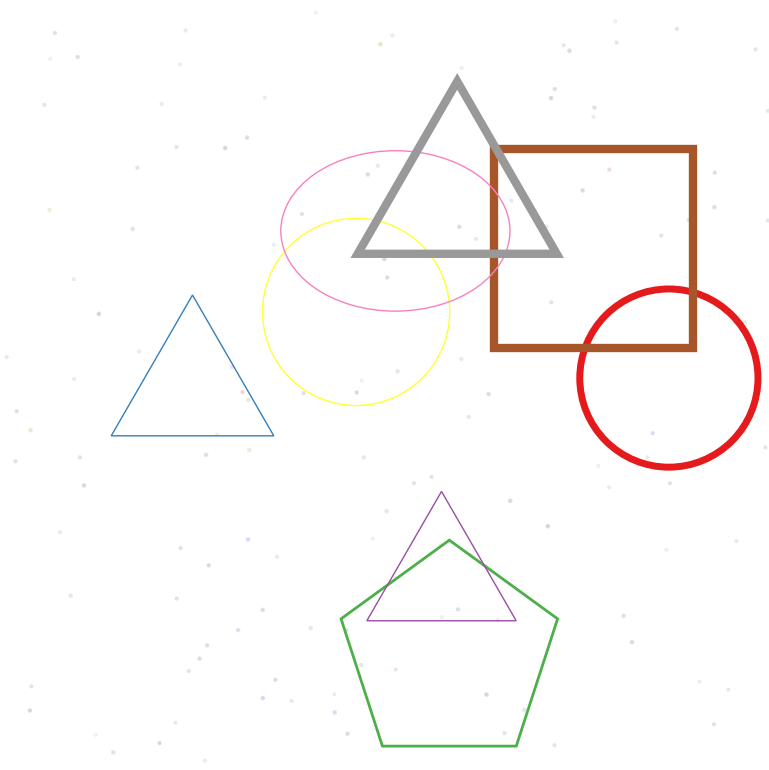[{"shape": "circle", "thickness": 2.5, "radius": 0.58, "center": [0.869, 0.509]}, {"shape": "triangle", "thickness": 0.5, "radius": 0.61, "center": [0.25, 0.495]}, {"shape": "pentagon", "thickness": 1, "radius": 0.74, "center": [0.584, 0.151]}, {"shape": "triangle", "thickness": 0.5, "radius": 0.56, "center": [0.573, 0.25]}, {"shape": "circle", "thickness": 0.5, "radius": 0.61, "center": [0.462, 0.595]}, {"shape": "square", "thickness": 3, "radius": 0.65, "center": [0.77, 0.678]}, {"shape": "oval", "thickness": 0.5, "radius": 0.74, "center": [0.513, 0.7]}, {"shape": "triangle", "thickness": 3, "radius": 0.75, "center": [0.594, 0.745]}]